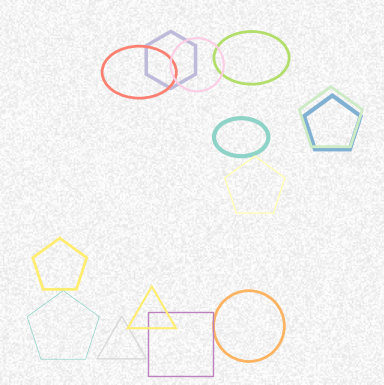[{"shape": "oval", "thickness": 3, "radius": 0.35, "center": [0.626, 0.644]}, {"shape": "pentagon", "thickness": 0.5, "radius": 0.49, "center": [0.164, 0.147]}, {"shape": "pentagon", "thickness": 1, "radius": 0.41, "center": [0.662, 0.513]}, {"shape": "hexagon", "thickness": 2.5, "radius": 0.37, "center": [0.444, 0.844]}, {"shape": "oval", "thickness": 2, "radius": 0.48, "center": [0.362, 0.813]}, {"shape": "pentagon", "thickness": 3, "radius": 0.39, "center": [0.863, 0.675]}, {"shape": "circle", "thickness": 2, "radius": 0.46, "center": [0.647, 0.153]}, {"shape": "oval", "thickness": 2, "radius": 0.49, "center": [0.653, 0.85]}, {"shape": "circle", "thickness": 1.5, "radius": 0.35, "center": [0.512, 0.832]}, {"shape": "triangle", "thickness": 1, "radius": 0.37, "center": [0.316, 0.105]}, {"shape": "square", "thickness": 1, "radius": 0.42, "center": [0.469, 0.106]}, {"shape": "pentagon", "thickness": 2, "radius": 0.43, "center": [0.859, 0.689]}, {"shape": "triangle", "thickness": 1.5, "radius": 0.36, "center": [0.394, 0.184]}, {"shape": "pentagon", "thickness": 2, "radius": 0.37, "center": [0.155, 0.308]}]